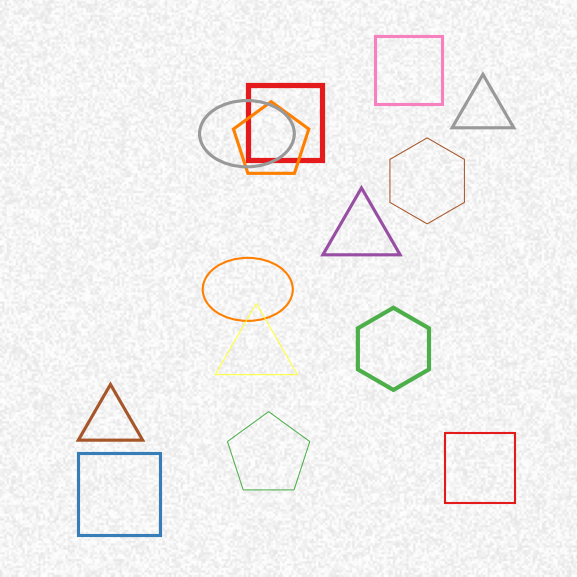[{"shape": "square", "thickness": 2.5, "radius": 0.32, "center": [0.494, 0.787]}, {"shape": "square", "thickness": 1, "radius": 0.3, "center": [0.831, 0.188]}, {"shape": "square", "thickness": 1.5, "radius": 0.36, "center": [0.206, 0.144]}, {"shape": "hexagon", "thickness": 2, "radius": 0.36, "center": [0.681, 0.395]}, {"shape": "pentagon", "thickness": 0.5, "radius": 0.37, "center": [0.465, 0.211]}, {"shape": "triangle", "thickness": 1.5, "radius": 0.39, "center": [0.626, 0.597]}, {"shape": "pentagon", "thickness": 1.5, "radius": 0.34, "center": [0.47, 0.754]}, {"shape": "oval", "thickness": 1, "radius": 0.39, "center": [0.429, 0.498]}, {"shape": "triangle", "thickness": 0.5, "radius": 0.41, "center": [0.444, 0.391]}, {"shape": "triangle", "thickness": 1.5, "radius": 0.32, "center": [0.191, 0.269]}, {"shape": "hexagon", "thickness": 0.5, "radius": 0.37, "center": [0.74, 0.686]}, {"shape": "square", "thickness": 1.5, "radius": 0.29, "center": [0.708, 0.878]}, {"shape": "triangle", "thickness": 1.5, "radius": 0.31, "center": [0.836, 0.809]}, {"shape": "oval", "thickness": 1.5, "radius": 0.41, "center": [0.428, 0.768]}]